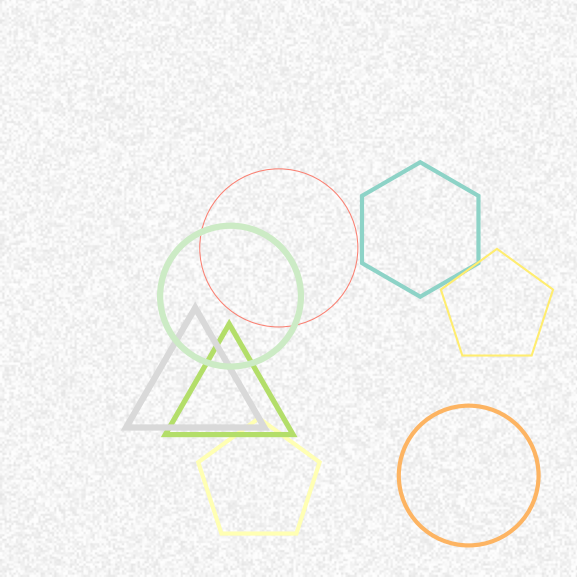[{"shape": "hexagon", "thickness": 2, "radius": 0.58, "center": [0.728, 0.602]}, {"shape": "pentagon", "thickness": 2, "radius": 0.55, "center": [0.448, 0.165]}, {"shape": "circle", "thickness": 0.5, "radius": 0.68, "center": [0.483, 0.57]}, {"shape": "circle", "thickness": 2, "radius": 0.61, "center": [0.812, 0.176]}, {"shape": "triangle", "thickness": 2.5, "radius": 0.64, "center": [0.397, 0.31]}, {"shape": "triangle", "thickness": 3, "radius": 0.69, "center": [0.338, 0.328]}, {"shape": "circle", "thickness": 3, "radius": 0.61, "center": [0.399, 0.486]}, {"shape": "pentagon", "thickness": 1, "radius": 0.51, "center": [0.861, 0.466]}]